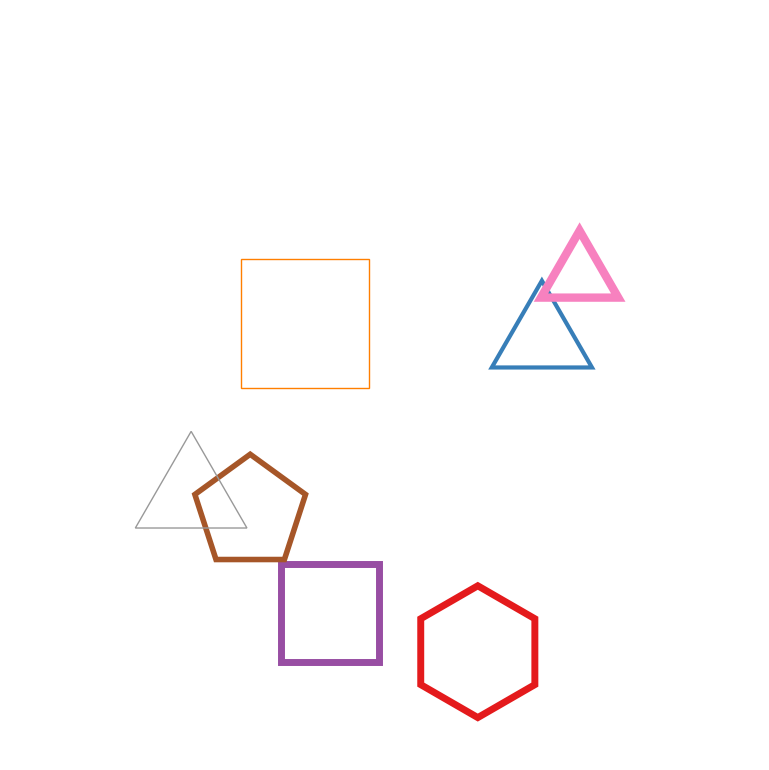[{"shape": "hexagon", "thickness": 2.5, "radius": 0.43, "center": [0.621, 0.154]}, {"shape": "triangle", "thickness": 1.5, "radius": 0.38, "center": [0.704, 0.56]}, {"shape": "square", "thickness": 2.5, "radius": 0.32, "center": [0.428, 0.204]}, {"shape": "square", "thickness": 0.5, "radius": 0.42, "center": [0.396, 0.58]}, {"shape": "pentagon", "thickness": 2, "radius": 0.38, "center": [0.325, 0.334]}, {"shape": "triangle", "thickness": 3, "radius": 0.29, "center": [0.753, 0.642]}, {"shape": "triangle", "thickness": 0.5, "radius": 0.42, "center": [0.248, 0.356]}]